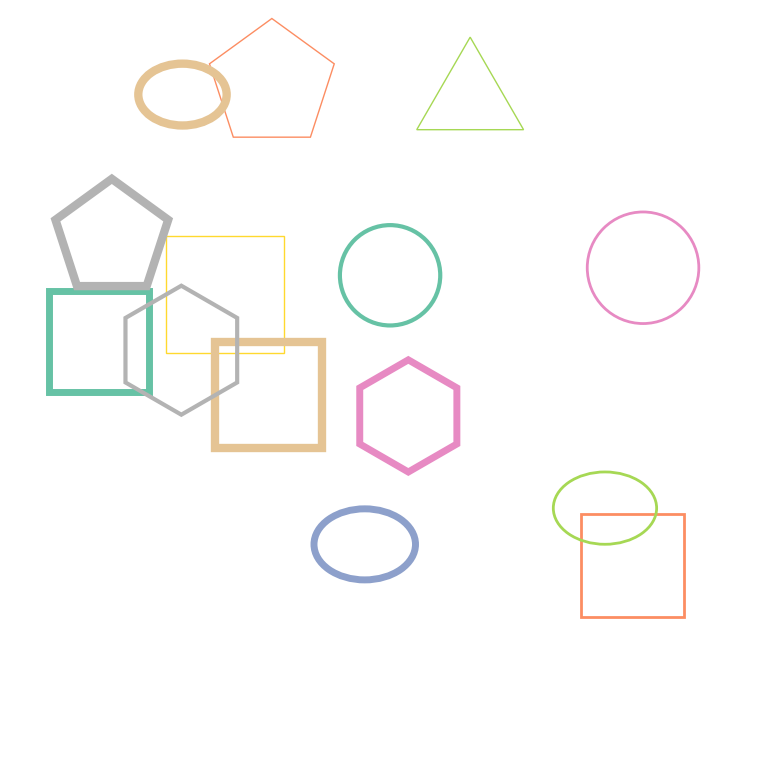[{"shape": "circle", "thickness": 1.5, "radius": 0.33, "center": [0.507, 0.642]}, {"shape": "square", "thickness": 2.5, "radius": 0.32, "center": [0.128, 0.556]}, {"shape": "pentagon", "thickness": 0.5, "radius": 0.43, "center": [0.353, 0.891]}, {"shape": "square", "thickness": 1, "radius": 0.33, "center": [0.821, 0.265]}, {"shape": "oval", "thickness": 2.5, "radius": 0.33, "center": [0.474, 0.293]}, {"shape": "circle", "thickness": 1, "radius": 0.36, "center": [0.835, 0.652]}, {"shape": "hexagon", "thickness": 2.5, "radius": 0.36, "center": [0.53, 0.46]}, {"shape": "oval", "thickness": 1, "radius": 0.34, "center": [0.786, 0.34]}, {"shape": "triangle", "thickness": 0.5, "radius": 0.4, "center": [0.611, 0.872]}, {"shape": "square", "thickness": 0.5, "radius": 0.38, "center": [0.292, 0.618]}, {"shape": "oval", "thickness": 3, "radius": 0.29, "center": [0.237, 0.877]}, {"shape": "square", "thickness": 3, "radius": 0.35, "center": [0.348, 0.487]}, {"shape": "hexagon", "thickness": 1.5, "radius": 0.42, "center": [0.235, 0.545]}, {"shape": "pentagon", "thickness": 3, "radius": 0.38, "center": [0.145, 0.691]}]